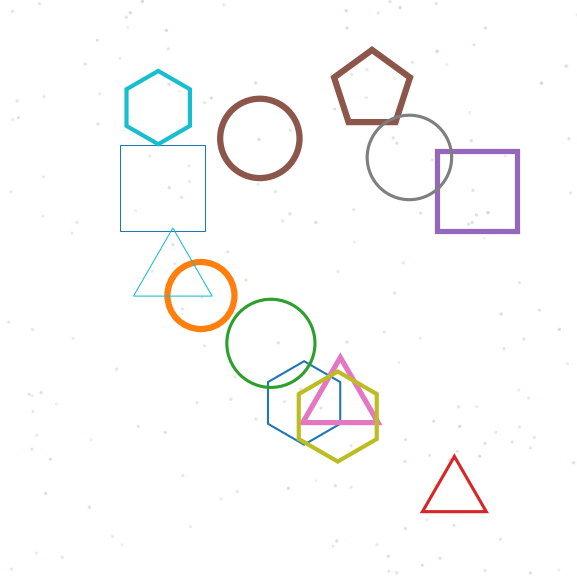[{"shape": "square", "thickness": 0.5, "radius": 0.37, "center": [0.282, 0.673]}, {"shape": "hexagon", "thickness": 1, "radius": 0.36, "center": [0.527, 0.301]}, {"shape": "circle", "thickness": 3, "radius": 0.29, "center": [0.348, 0.487]}, {"shape": "circle", "thickness": 1.5, "radius": 0.38, "center": [0.469, 0.405]}, {"shape": "triangle", "thickness": 1.5, "radius": 0.32, "center": [0.787, 0.145]}, {"shape": "square", "thickness": 2.5, "radius": 0.34, "center": [0.826, 0.669]}, {"shape": "pentagon", "thickness": 3, "radius": 0.35, "center": [0.644, 0.844]}, {"shape": "circle", "thickness": 3, "radius": 0.34, "center": [0.45, 0.759]}, {"shape": "triangle", "thickness": 2.5, "radius": 0.38, "center": [0.589, 0.305]}, {"shape": "circle", "thickness": 1.5, "radius": 0.37, "center": [0.709, 0.727]}, {"shape": "hexagon", "thickness": 2, "radius": 0.39, "center": [0.585, 0.278]}, {"shape": "hexagon", "thickness": 2, "radius": 0.32, "center": [0.274, 0.813]}, {"shape": "triangle", "thickness": 0.5, "radius": 0.39, "center": [0.299, 0.526]}]